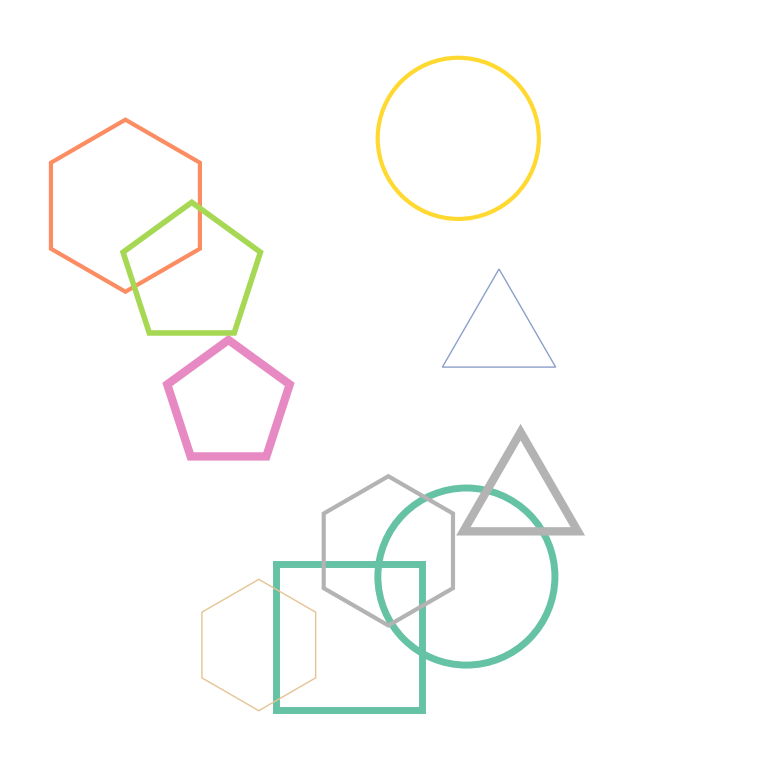[{"shape": "square", "thickness": 2.5, "radius": 0.48, "center": [0.453, 0.173]}, {"shape": "circle", "thickness": 2.5, "radius": 0.57, "center": [0.606, 0.251]}, {"shape": "hexagon", "thickness": 1.5, "radius": 0.56, "center": [0.163, 0.733]}, {"shape": "triangle", "thickness": 0.5, "radius": 0.42, "center": [0.648, 0.566]}, {"shape": "pentagon", "thickness": 3, "radius": 0.42, "center": [0.297, 0.475]}, {"shape": "pentagon", "thickness": 2, "radius": 0.47, "center": [0.249, 0.643]}, {"shape": "circle", "thickness": 1.5, "radius": 0.52, "center": [0.595, 0.82]}, {"shape": "hexagon", "thickness": 0.5, "radius": 0.43, "center": [0.336, 0.162]}, {"shape": "triangle", "thickness": 3, "radius": 0.43, "center": [0.676, 0.353]}, {"shape": "hexagon", "thickness": 1.5, "radius": 0.48, "center": [0.504, 0.285]}]